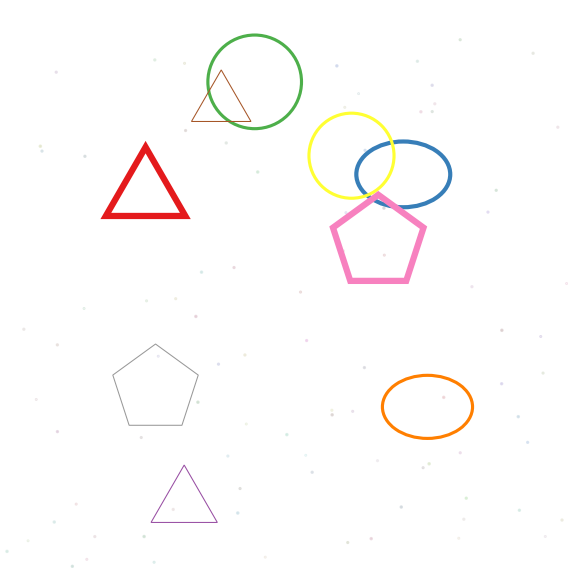[{"shape": "triangle", "thickness": 3, "radius": 0.4, "center": [0.252, 0.665]}, {"shape": "oval", "thickness": 2, "radius": 0.41, "center": [0.698, 0.697]}, {"shape": "circle", "thickness": 1.5, "radius": 0.41, "center": [0.441, 0.857]}, {"shape": "triangle", "thickness": 0.5, "radius": 0.33, "center": [0.319, 0.128]}, {"shape": "oval", "thickness": 1.5, "radius": 0.39, "center": [0.74, 0.295]}, {"shape": "circle", "thickness": 1.5, "radius": 0.37, "center": [0.609, 0.73]}, {"shape": "triangle", "thickness": 0.5, "radius": 0.3, "center": [0.383, 0.819]}, {"shape": "pentagon", "thickness": 3, "radius": 0.41, "center": [0.655, 0.579]}, {"shape": "pentagon", "thickness": 0.5, "radius": 0.39, "center": [0.269, 0.326]}]